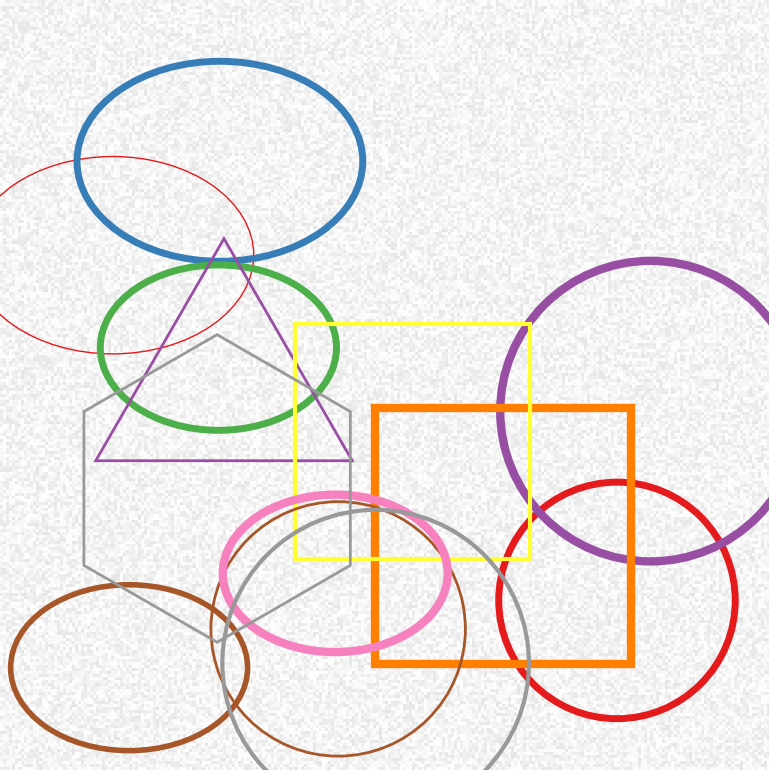[{"shape": "oval", "thickness": 0.5, "radius": 0.92, "center": [0.146, 0.669]}, {"shape": "circle", "thickness": 2.5, "radius": 0.77, "center": [0.801, 0.22]}, {"shape": "oval", "thickness": 2.5, "radius": 0.93, "center": [0.286, 0.791]}, {"shape": "oval", "thickness": 2.5, "radius": 0.77, "center": [0.284, 0.549]}, {"shape": "circle", "thickness": 3, "radius": 0.98, "center": [0.845, 0.466]}, {"shape": "triangle", "thickness": 1, "radius": 0.96, "center": [0.291, 0.498]}, {"shape": "square", "thickness": 3, "radius": 0.83, "center": [0.654, 0.304]}, {"shape": "square", "thickness": 1.5, "radius": 0.76, "center": [0.536, 0.426]}, {"shape": "circle", "thickness": 1, "radius": 0.83, "center": [0.439, 0.183]}, {"shape": "oval", "thickness": 2, "radius": 0.77, "center": [0.168, 0.133]}, {"shape": "oval", "thickness": 3, "radius": 0.73, "center": [0.435, 0.255]}, {"shape": "circle", "thickness": 1.5, "radius": 1.0, "center": [0.488, 0.139]}, {"shape": "hexagon", "thickness": 1, "radius": 1.0, "center": [0.282, 0.366]}]